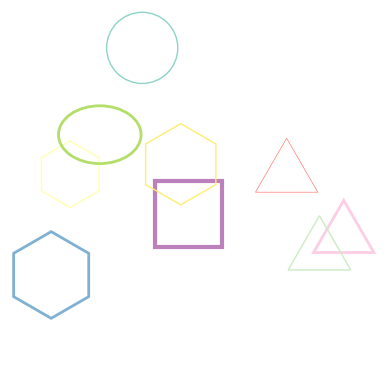[{"shape": "circle", "thickness": 1, "radius": 0.46, "center": [0.369, 0.876]}, {"shape": "hexagon", "thickness": 1, "radius": 0.43, "center": [0.182, 0.547]}, {"shape": "triangle", "thickness": 0.5, "radius": 0.47, "center": [0.745, 0.548]}, {"shape": "hexagon", "thickness": 2, "radius": 0.56, "center": [0.133, 0.286]}, {"shape": "oval", "thickness": 2, "radius": 0.54, "center": [0.259, 0.65]}, {"shape": "triangle", "thickness": 2, "radius": 0.45, "center": [0.893, 0.389]}, {"shape": "square", "thickness": 3, "radius": 0.43, "center": [0.489, 0.444]}, {"shape": "triangle", "thickness": 1, "radius": 0.47, "center": [0.83, 0.346]}, {"shape": "hexagon", "thickness": 1, "radius": 0.53, "center": [0.469, 0.573]}]